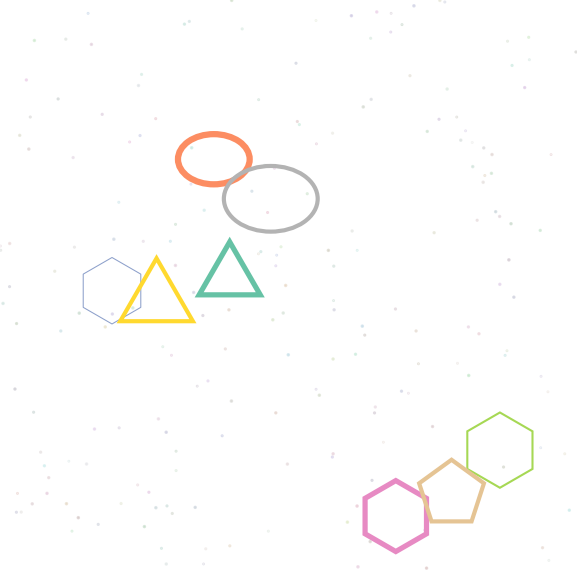[{"shape": "triangle", "thickness": 2.5, "radius": 0.31, "center": [0.398, 0.519]}, {"shape": "oval", "thickness": 3, "radius": 0.31, "center": [0.37, 0.723]}, {"shape": "hexagon", "thickness": 0.5, "radius": 0.29, "center": [0.194, 0.496]}, {"shape": "hexagon", "thickness": 2.5, "radius": 0.31, "center": [0.685, 0.106]}, {"shape": "hexagon", "thickness": 1, "radius": 0.33, "center": [0.866, 0.22]}, {"shape": "triangle", "thickness": 2, "radius": 0.36, "center": [0.271, 0.479]}, {"shape": "pentagon", "thickness": 2, "radius": 0.29, "center": [0.782, 0.144]}, {"shape": "oval", "thickness": 2, "radius": 0.41, "center": [0.469, 0.655]}]